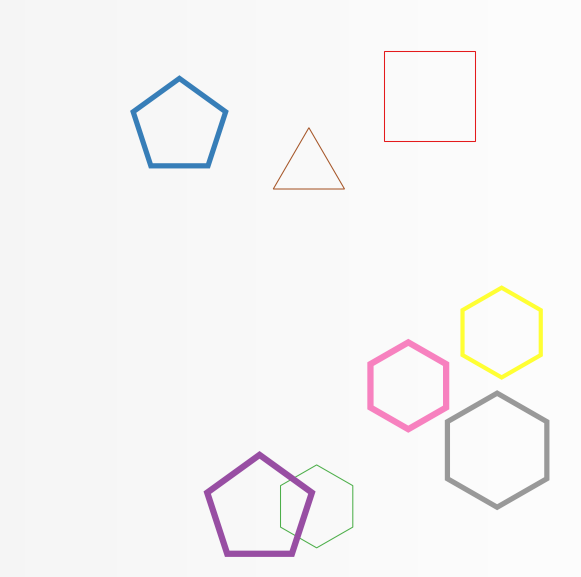[{"shape": "square", "thickness": 0.5, "radius": 0.39, "center": [0.739, 0.833]}, {"shape": "pentagon", "thickness": 2.5, "radius": 0.42, "center": [0.309, 0.78]}, {"shape": "hexagon", "thickness": 0.5, "radius": 0.36, "center": [0.545, 0.122]}, {"shape": "pentagon", "thickness": 3, "radius": 0.47, "center": [0.447, 0.117]}, {"shape": "hexagon", "thickness": 2, "radius": 0.39, "center": [0.863, 0.423]}, {"shape": "triangle", "thickness": 0.5, "radius": 0.35, "center": [0.531, 0.707]}, {"shape": "hexagon", "thickness": 3, "radius": 0.38, "center": [0.702, 0.331]}, {"shape": "hexagon", "thickness": 2.5, "radius": 0.49, "center": [0.855, 0.22]}]